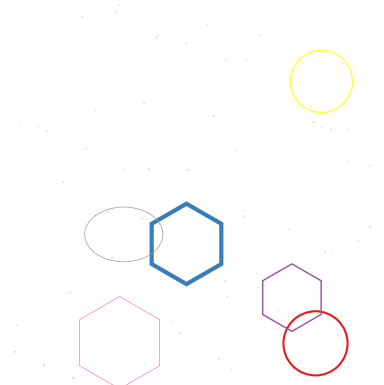[{"shape": "circle", "thickness": 1.5, "radius": 0.42, "center": [0.819, 0.108]}, {"shape": "hexagon", "thickness": 3, "radius": 0.52, "center": [0.484, 0.366]}, {"shape": "hexagon", "thickness": 1, "radius": 0.44, "center": [0.758, 0.227]}, {"shape": "circle", "thickness": 1, "radius": 0.4, "center": [0.835, 0.789]}, {"shape": "hexagon", "thickness": 0.5, "radius": 0.6, "center": [0.311, 0.11]}, {"shape": "oval", "thickness": 0.5, "radius": 0.51, "center": [0.322, 0.391]}]